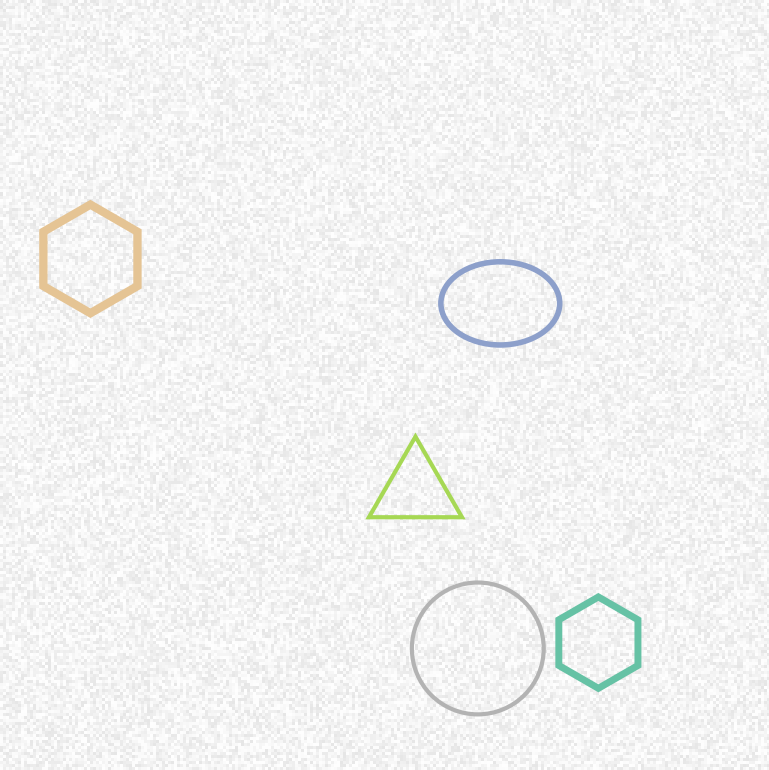[{"shape": "hexagon", "thickness": 2.5, "radius": 0.3, "center": [0.777, 0.165]}, {"shape": "oval", "thickness": 2, "radius": 0.39, "center": [0.65, 0.606]}, {"shape": "triangle", "thickness": 1.5, "radius": 0.35, "center": [0.54, 0.363]}, {"shape": "hexagon", "thickness": 3, "radius": 0.35, "center": [0.117, 0.664]}, {"shape": "circle", "thickness": 1.5, "radius": 0.43, "center": [0.621, 0.158]}]